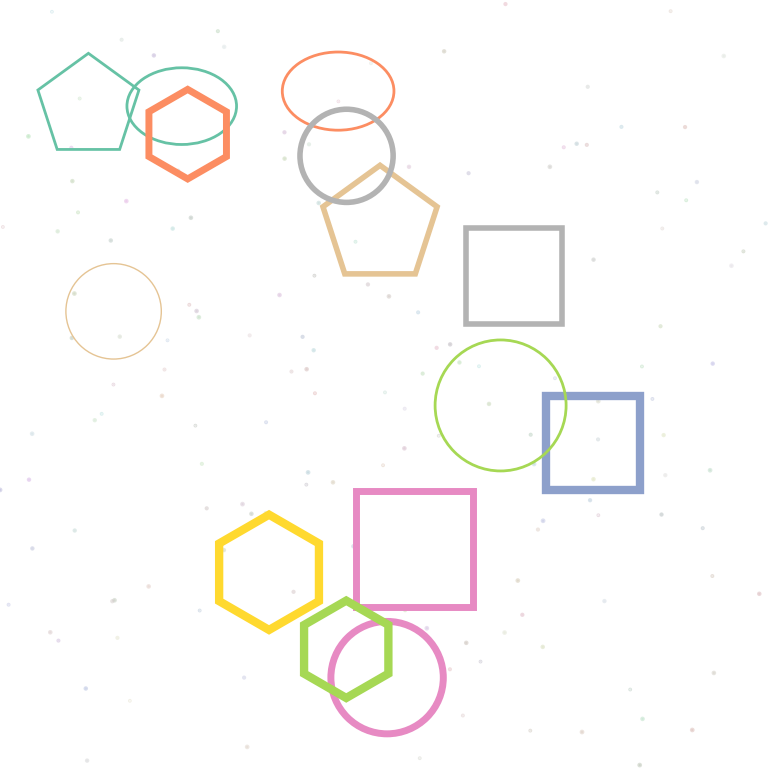[{"shape": "oval", "thickness": 1, "radius": 0.36, "center": [0.236, 0.862]}, {"shape": "pentagon", "thickness": 1, "radius": 0.35, "center": [0.115, 0.862]}, {"shape": "oval", "thickness": 1, "radius": 0.36, "center": [0.439, 0.882]}, {"shape": "hexagon", "thickness": 2.5, "radius": 0.29, "center": [0.244, 0.826]}, {"shape": "square", "thickness": 3, "radius": 0.3, "center": [0.77, 0.424]}, {"shape": "square", "thickness": 2.5, "radius": 0.38, "center": [0.538, 0.287]}, {"shape": "circle", "thickness": 2.5, "radius": 0.36, "center": [0.503, 0.12]}, {"shape": "hexagon", "thickness": 3, "radius": 0.32, "center": [0.45, 0.157]}, {"shape": "circle", "thickness": 1, "radius": 0.43, "center": [0.65, 0.473]}, {"shape": "hexagon", "thickness": 3, "radius": 0.37, "center": [0.349, 0.257]}, {"shape": "circle", "thickness": 0.5, "radius": 0.31, "center": [0.148, 0.596]}, {"shape": "pentagon", "thickness": 2, "radius": 0.39, "center": [0.494, 0.707]}, {"shape": "square", "thickness": 2, "radius": 0.31, "center": [0.667, 0.642]}, {"shape": "circle", "thickness": 2, "radius": 0.3, "center": [0.45, 0.798]}]